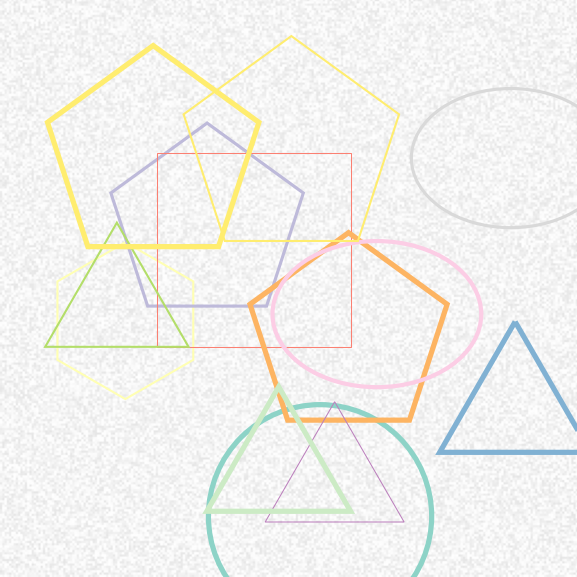[{"shape": "circle", "thickness": 2.5, "radius": 0.97, "center": [0.554, 0.105]}, {"shape": "hexagon", "thickness": 1, "radius": 0.68, "center": [0.217, 0.444]}, {"shape": "pentagon", "thickness": 1.5, "radius": 0.88, "center": [0.359, 0.611]}, {"shape": "square", "thickness": 0.5, "radius": 0.84, "center": [0.439, 0.566]}, {"shape": "triangle", "thickness": 2.5, "radius": 0.75, "center": [0.892, 0.291]}, {"shape": "pentagon", "thickness": 2.5, "radius": 0.9, "center": [0.604, 0.417]}, {"shape": "triangle", "thickness": 1, "radius": 0.72, "center": [0.202, 0.47]}, {"shape": "oval", "thickness": 2, "radius": 0.9, "center": [0.653, 0.455]}, {"shape": "oval", "thickness": 1.5, "radius": 0.86, "center": [0.884, 0.725]}, {"shape": "triangle", "thickness": 0.5, "radius": 0.69, "center": [0.579, 0.165]}, {"shape": "triangle", "thickness": 2.5, "radius": 0.72, "center": [0.483, 0.186]}, {"shape": "pentagon", "thickness": 1, "radius": 0.98, "center": [0.504, 0.741]}, {"shape": "pentagon", "thickness": 2.5, "radius": 0.96, "center": [0.265, 0.728]}]